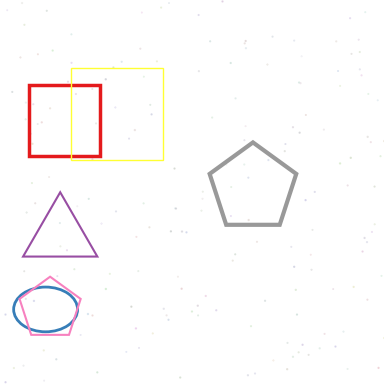[{"shape": "square", "thickness": 2.5, "radius": 0.46, "center": [0.169, 0.687]}, {"shape": "oval", "thickness": 2, "radius": 0.42, "center": [0.118, 0.196]}, {"shape": "triangle", "thickness": 1.5, "radius": 0.56, "center": [0.156, 0.389]}, {"shape": "square", "thickness": 1, "radius": 0.6, "center": [0.303, 0.704]}, {"shape": "pentagon", "thickness": 1.5, "radius": 0.42, "center": [0.13, 0.198]}, {"shape": "pentagon", "thickness": 3, "radius": 0.59, "center": [0.657, 0.512]}]